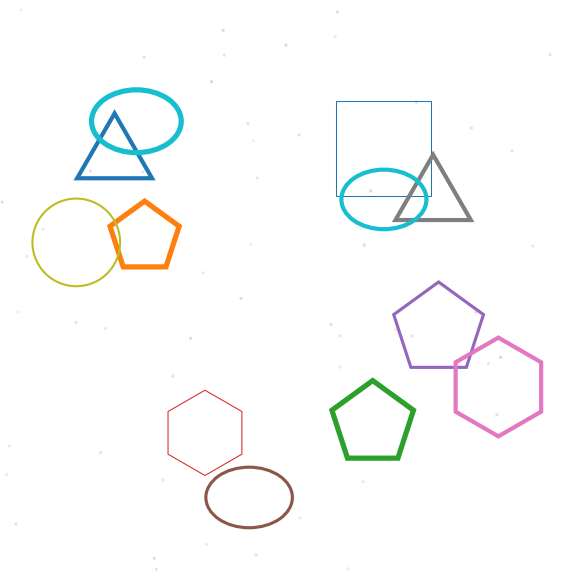[{"shape": "triangle", "thickness": 2, "radius": 0.37, "center": [0.198, 0.728]}, {"shape": "square", "thickness": 0.5, "radius": 0.41, "center": [0.663, 0.742]}, {"shape": "pentagon", "thickness": 2.5, "radius": 0.31, "center": [0.25, 0.588]}, {"shape": "pentagon", "thickness": 2.5, "radius": 0.37, "center": [0.645, 0.266]}, {"shape": "hexagon", "thickness": 0.5, "radius": 0.37, "center": [0.355, 0.25]}, {"shape": "pentagon", "thickness": 1.5, "radius": 0.41, "center": [0.759, 0.429]}, {"shape": "oval", "thickness": 1.5, "radius": 0.37, "center": [0.431, 0.138]}, {"shape": "hexagon", "thickness": 2, "radius": 0.43, "center": [0.863, 0.329]}, {"shape": "triangle", "thickness": 2, "radius": 0.38, "center": [0.75, 0.656]}, {"shape": "circle", "thickness": 1, "radius": 0.38, "center": [0.132, 0.579]}, {"shape": "oval", "thickness": 2, "radius": 0.37, "center": [0.665, 0.654]}, {"shape": "oval", "thickness": 2.5, "radius": 0.39, "center": [0.236, 0.789]}]